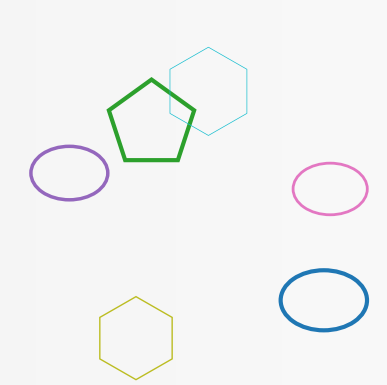[{"shape": "oval", "thickness": 3, "radius": 0.56, "center": [0.836, 0.22]}, {"shape": "pentagon", "thickness": 3, "radius": 0.58, "center": [0.391, 0.678]}, {"shape": "oval", "thickness": 2.5, "radius": 0.5, "center": [0.179, 0.55]}, {"shape": "oval", "thickness": 2, "radius": 0.48, "center": [0.852, 0.509]}, {"shape": "hexagon", "thickness": 1, "radius": 0.54, "center": [0.351, 0.122]}, {"shape": "hexagon", "thickness": 0.5, "radius": 0.57, "center": [0.538, 0.763]}]